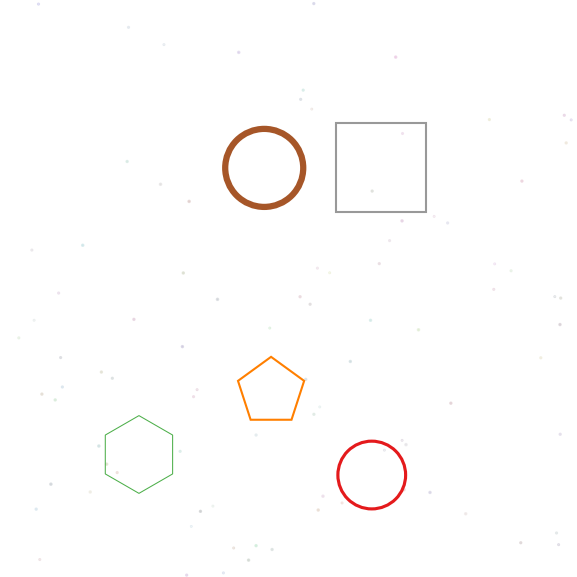[{"shape": "circle", "thickness": 1.5, "radius": 0.29, "center": [0.644, 0.177]}, {"shape": "hexagon", "thickness": 0.5, "radius": 0.34, "center": [0.241, 0.212]}, {"shape": "pentagon", "thickness": 1, "radius": 0.3, "center": [0.469, 0.321]}, {"shape": "circle", "thickness": 3, "radius": 0.34, "center": [0.458, 0.708]}, {"shape": "square", "thickness": 1, "radius": 0.39, "center": [0.66, 0.709]}]